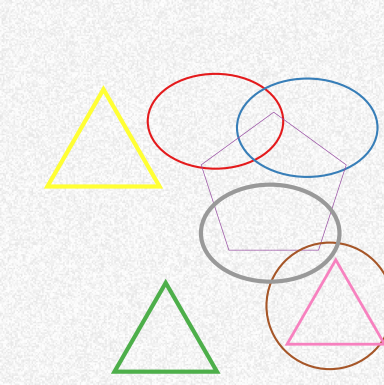[{"shape": "oval", "thickness": 1.5, "radius": 0.88, "center": [0.56, 0.685]}, {"shape": "oval", "thickness": 1.5, "radius": 0.91, "center": [0.798, 0.668]}, {"shape": "triangle", "thickness": 3, "radius": 0.77, "center": [0.43, 0.111]}, {"shape": "pentagon", "thickness": 0.5, "radius": 0.99, "center": [0.711, 0.511]}, {"shape": "triangle", "thickness": 3, "radius": 0.84, "center": [0.269, 0.6]}, {"shape": "circle", "thickness": 1.5, "radius": 0.82, "center": [0.856, 0.206]}, {"shape": "triangle", "thickness": 2, "radius": 0.73, "center": [0.872, 0.179]}, {"shape": "oval", "thickness": 3, "radius": 0.9, "center": [0.702, 0.394]}]